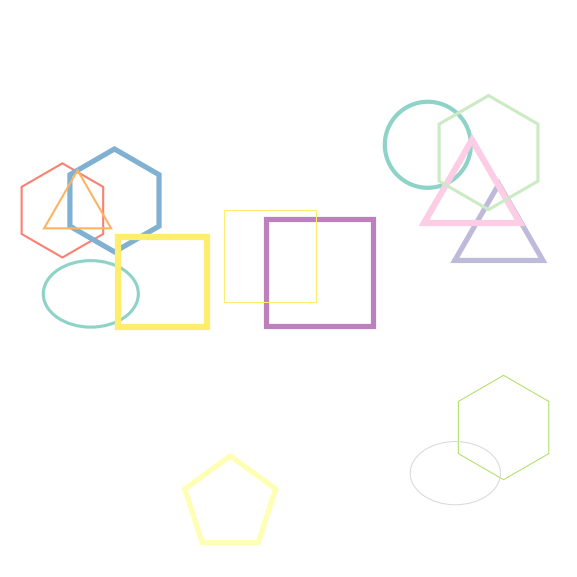[{"shape": "oval", "thickness": 1.5, "radius": 0.41, "center": [0.157, 0.49]}, {"shape": "circle", "thickness": 2, "radius": 0.37, "center": [0.741, 0.748]}, {"shape": "pentagon", "thickness": 2.5, "radius": 0.41, "center": [0.399, 0.127]}, {"shape": "triangle", "thickness": 2.5, "radius": 0.44, "center": [0.864, 0.592]}, {"shape": "hexagon", "thickness": 1, "radius": 0.41, "center": [0.108, 0.635]}, {"shape": "hexagon", "thickness": 2.5, "radius": 0.45, "center": [0.198, 0.652]}, {"shape": "triangle", "thickness": 1, "radius": 0.34, "center": [0.134, 0.637]}, {"shape": "hexagon", "thickness": 0.5, "radius": 0.45, "center": [0.872, 0.259]}, {"shape": "triangle", "thickness": 3, "radius": 0.48, "center": [0.817, 0.661]}, {"shape": "oval", "thickness": 0.5, "radius": 0.39, "center": [0.788, 0.18]}, {"shape": "square", "thickness": 2.5, "radius": 0.46, "center": [0.554, 0.528]}, {"shape": "hexagon", "thickness": 1.5, "radius": 0.49, "center": [0.846, 0.735]}, {"shape": "square", "thickness": 3, "radius": 0.39, "center": [0.281, 0.511]}, {"shape": "square", "thickness": 0.5, "radius": 0.4, "center": [0.468, 0.556]}]